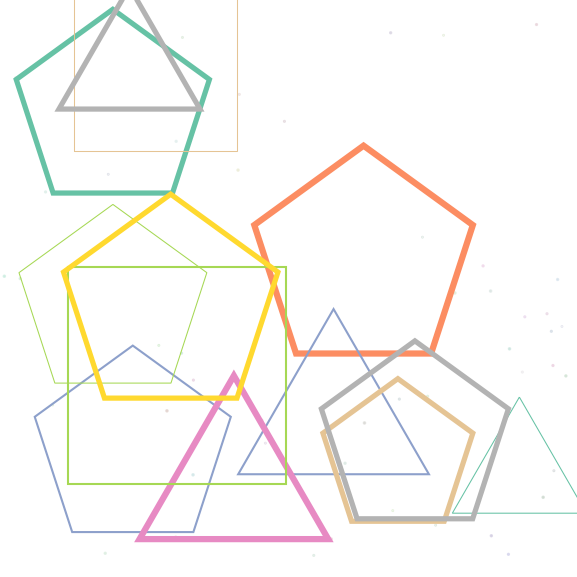[{"shape": "triangle", "thickness": 0.5, "radius": 0.67, "center": [0.899, 0.178]}, {"shape": "pentagon", "thickness": 2.5, "radius": 0.88, "center": [0.195, 0.807]}, {"shape": "pentagon", "thickness": 3, "radius": 0.99, "center": [0.63, 0.548]}, {"shape": "pentagon", "thickness": 1, "radius": 0.89, "center": [0.23, 0.222]}, {"shape": "triangle", "thickness": 1, "radius": 0.95, "center": [0.578, 0.273]}, {"shape": "triangle", "thickness": 3, "radius": 0.94, "center": [0.405, 0.16]}, {"shape": "square", "thickness": 1, "radius": 0.94, "center": [0.306, 0.349]}, {"shape": "pentagon", "thickness": 0.5, "radius": 0.86, "center": [0.196, 0.474]}, {"shape": "pentagon", "thickness": 2.5, "radius": 0.98, "center": [0.296, 0.468]}, {"shape": "square", "thickness": 0.5, "radius": 0.71, "center": [0.269, 0.879]}, {"shape": "pentagon", "thickness": 2.5, "radius": 0.68, "center": [0.689, 0.207]}, {"shape": "triangle", "thickness": 2.5, "radius": 0.71, "center": [0.224, 0.881]}, {"shape": "pentagon", "thickness": 2.5, "radius": 0.85, "center": [0.718, 0.239]}]